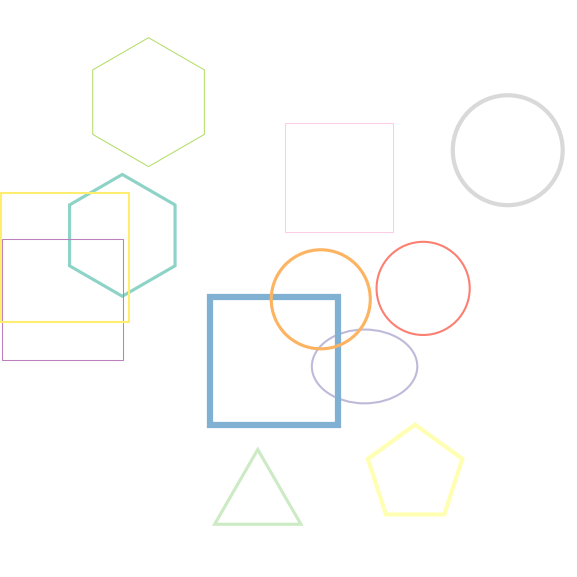[{"shape": "hexagon", "thickness": 1.5, "radius": 0.53, "center": [0.212, 0.592]}, {"shape": "pentagon", "thickness": 2, "radius": 0.43, "center": [0.719, 0.178]}, {"shape": "oval", "thickness": 1, "radius": 0.46, "center": [0.631, 0.365]}, {"shape": "circle", "thickness": 1, "radius": 0.4, "center": [0.733, 0.5]}, {"shape": "square", "thickness": 3, "radius": 0.55, "center": [0.475, 0.374]}, {"shape": "circle", "thickness": 1.5, "radius": 0.43, "center": [0.555, 0.481]}, {"shape": "hexagon", "thickness": 0.5, "radius": 0.56, "center": [0.257, 0.822]}, {"shape": "square", "thickness": 0.5, "radius": 0.47, "center": [0.587, 0.692]}, {"shape": "circle", "thickness": 2, "radius": 0.48, "center": [0.879, 0.739]}, {"shape": "square", "thickness": 0.5, "radius": 0.52, "center": [0.108, 0.48]}, {"shape": "triangle", "thickness": 1.5, "radius": 0.43, "center": [0.446, 0.135]}, {"shape": "square", "thickness": 1, "radius": 0.56, "center": [0.113, 0.553]}]